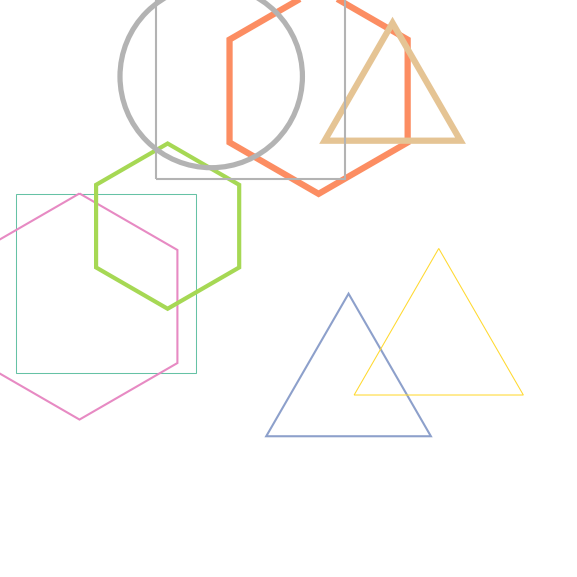[{"shape": "square", "thickness": 0.5, "radius": 0.78, "center": [0.184, 0.508]}, {"shape": "hexagon", "thickness": 3, "radius": 0.89, "center": [0.552, 0.842]}, {"shape": "triangle", "thickness": 1, "radius": 0.82, "center": [0.604, 0.326]}, {"shape": "hexagon", "thickness": 1, "radius": 0.98, "center": [0.138, 0.468]}, {"shape": "hexagon", "thickness": 2, "radius": 0.72, "center": [0.29, 0.608]}, {"shape": "triangle", "thickness": 0.5, "radius": 0.85, "center": [0.76, 0.4]}, {"shape": "triangle", "thickness": 3, "radius": 0.68, "center": [0.68, 0.823]}, {"shape": "square", "thickness": 1, "radius": 0.82, "center": [0.433, 0.853]}, {"shape": "circle", "thickness": 2.5, "radius": 0.79, "center": [0.366, 0.867]}]